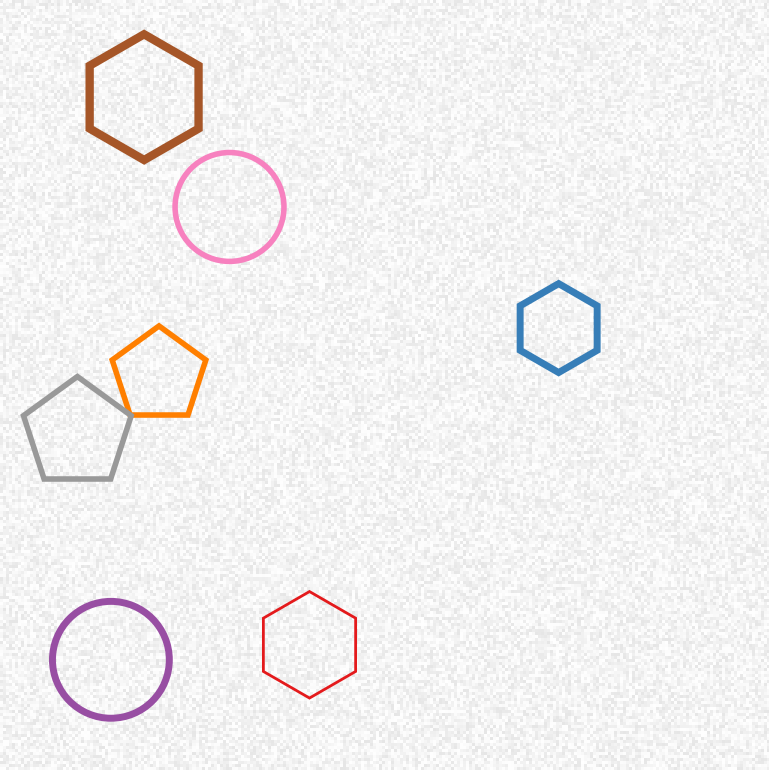[{"shape": "hexagon", "thickness": 1, "radius": 0.35, "center": [0.402, 0.163]}, {"shape": "hexagon", "thickness": 2.5, "radius": 0.29, "center": [0.726, 0.574]}, {"shape": "circle", "thickness": 2.5, "radius": 0.38, "center": [0.144, 0.143]}, {"shape": "pentagon", "thickness": 2, "radius": 0.32, "center": [0.207, 0.513]}, {"shape": "hexagon", "thickness": 3, "radius": 0.41, "center": [0.187, 0.874]}, {"shape": "circle", "thickness": 2, "radius": 0.35, "center": [0.298, 0.731]}, {"shape": "pentagon", "thickness": 2, "radius": 0.37, "center": [0.1, 0.437]}]